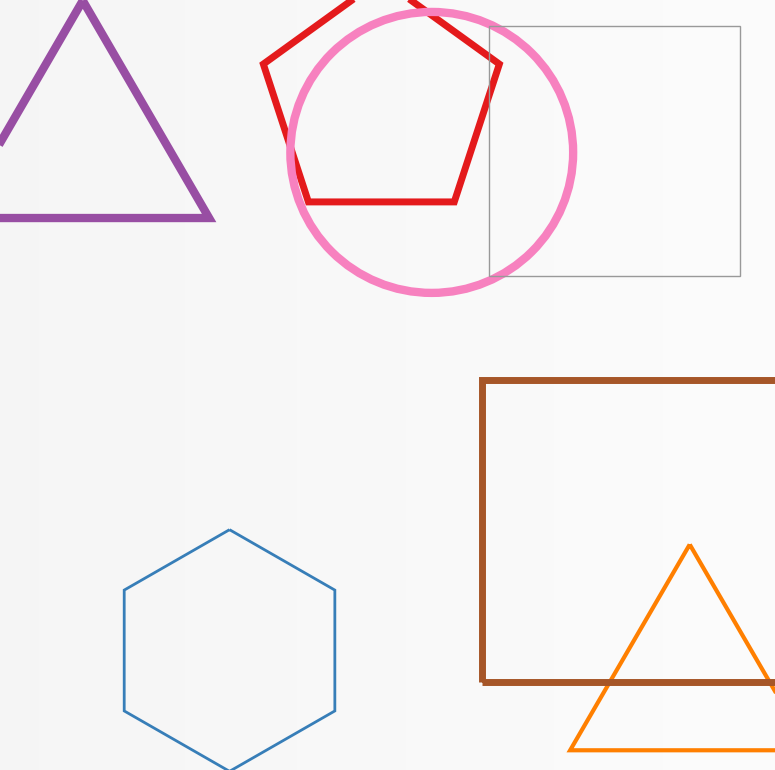[{"shape": "pentagon", "thickness": 2.5, "radius": 0.8, "center": [0.492, 0.867]}, {"shape": "hexagon", "thickness": 1, "radius": 0.78, "center": [0.296, 0.155]}, {"shape": "triangle", "thickness": 3, "radius": 0.94, "center": [0.107, 0.811]}, {"shape": "triangle", "thickness": 1.5, "radius": 0.89, "center": [0.89, 0.115]}, {"shape": "square", "thickness": 2.5, "radius": 0.98, "center": [0.818, 0.311]}, {"shape": "circle", "thickness": 3, "radius": 0.91, "center": [0.557, 0.802]}, {"shape": "square", "thickness": 0.5, "radius": 0.81, "center": [0.793, 0.804]}]